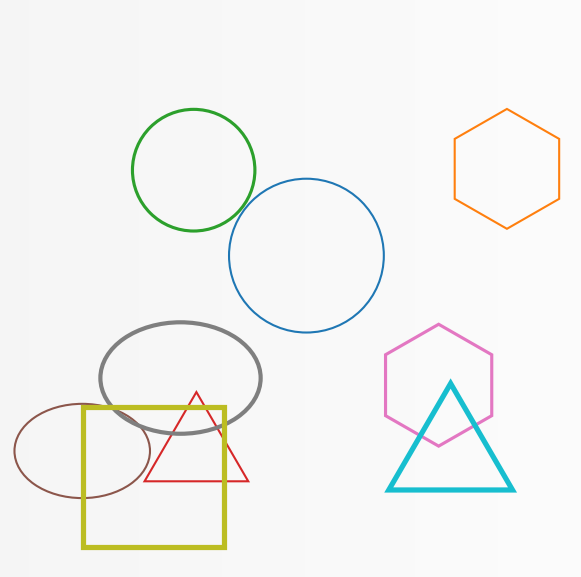[{"shape": "circle", "thickness": 1, "radius": 0.67, "center": [0.527, 0.557]}, {"shape": "hexagon", "thickness": 1, "radius": 0.52, "center": [0.872, 0.707]}, {"shape": "circle", "thickness": 1.5, "radius": 0.53, "center": [0.333, 0.704]}, {"shape": "triangle", "thickness": 1, "radius": 0.52, "center": [0.338, 0.217]}, {"shape": "oval", "thickness": 1, "radius": 0.58, "center": [0.141, 0.218]}, {"shape": "hexagon", "thickness": 1.5, "radius": 0.53, "center": [0.755, 0.332]}, {"shape": "oval", "thickness": 2, "radius": 0.69, "center": [0.311, 0.345]}, {"shape": "square", "thickness": 2.5, "radius": 0.61, "center": [0.264, 0.173]}, {"shape": "triangle", "thickness": 2.5, "radius": 0.61, "center": [0.775, 0.212]}]